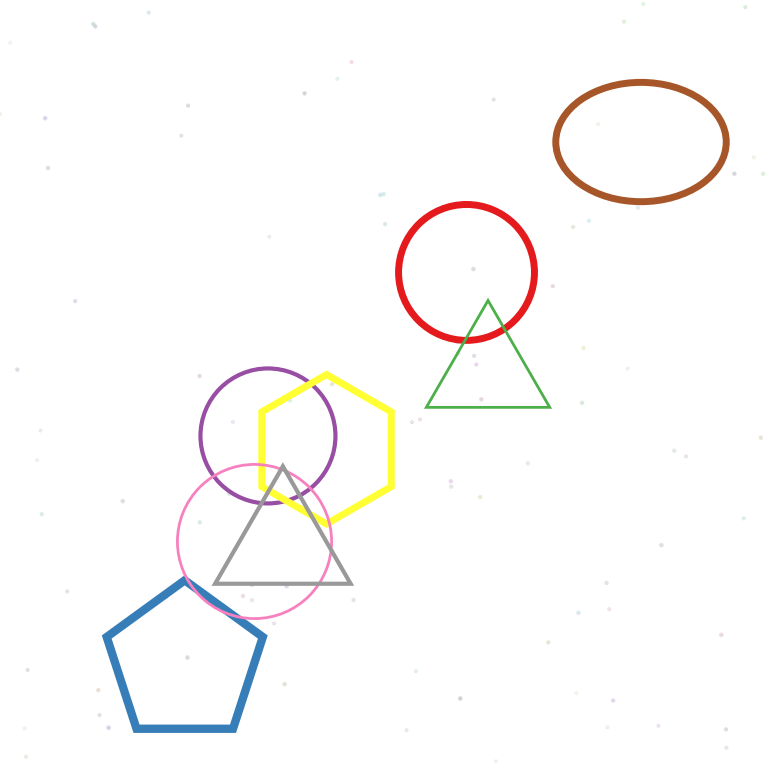[{"shape": "circle", "thickness": 2.5, "radius": 0.44, "center": [0.606, 0.646]}, {"shape": "pentagon", "thickness": 3, "radius": 0.53, "center": [0.24, 0.14]}, {"shape": "triangle", "thickness": 1, "radius": 0.46, "center": [0.634, 0.517]}, {"shape": "circle", "thickness": 1.5, "radius": 0.44, "center": [0.348, 0.434]}, {"shape": "hexagon", "thickness": 2.5, "radius": 0.49, "center": [0.424, 0.417]}, {"shape": "oval", "thickness": 2.5, "radius": 0.55, "center": [0.832, 0.816]}, {"shape": "circle", "thickness": 1, "radius": 0.5, "center": [0.331, 0.297]}, {"shape": "triangle", "thickness": 1.5, "radius": 0.51, "center": [0.367, 0.293]}]